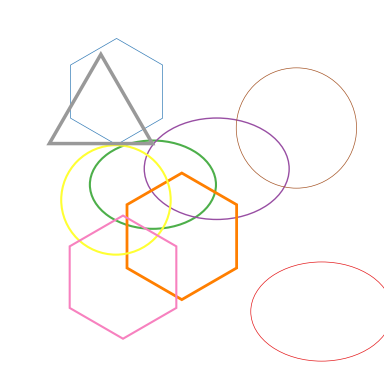[{"shape": "oval", "thickness": 0.5, "radius": 0.92, "center": [0.835, 0.191]}, {"shape": "hexagon", "thickness": 0.5, "radius": 0.69, "center": [0.303, 0.762]}, {"shape": "oval", "thickness": 1.5, "radius": 0.82, "center": [0.397, 0.52]}, {"shape": "oval", "thickness": 1, "radius": 0.94, "center": [0.563, 0.562]}, {"shape": "hexagon", "thickness": 2, "radius": 0.82, "center": [0.472, 0.386]}, {"shape": "circle", "thickness": 1.5, "radius": 0.71, "center": [0.301, 0.481]}, {"shape": "circle", "thickness": 0.5, "radius": 0.78, "center": [0.77, 0.668]}, {"shape": "hexagon", "thickness": 1.5, "radius": 0.8, "center": [0.319, 0.28]}, {"shape": "triangle", "thickness": 2.5, "radius": 0.77, "center": [0.262, 0.704]}]